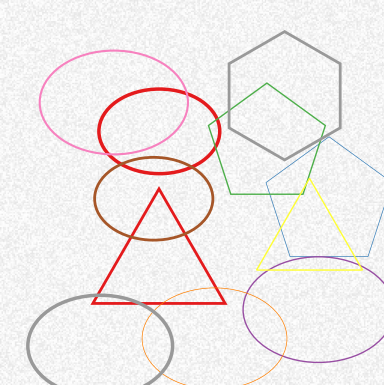[{"shape": "triangle", "thickness": 2, "radius": 0.99, "center": [0.413, 0.311]}, {"shape": "oval", "thickness": 2.5, "radius": 0.78, "center": [0.414, 0.659]}, {"shape": "pentagon", "thickness": 0.5, "radius": 0.86, "center": [0.855, 0.473]}, {"shape": "pentagon", "thickness": 1, "radius": 0.8, "center": [0.693, 0.625]}, {"shape": "oval", "thickness": 1, "radius": 0.98, "center": [0.827, 0.196]}, {"shape": "oval", "thickness": 0.5, "radius": 0.94, "center": [0.557, 0.121]}, {"shape": "triangle", "thickness": 1, "radius": 0.79, "center": [0.804, 0.378]}, {"shape": "oval", "thickness": 2, "radius": 0.77, "center": [0.399, 0.484]}, {"shape": "oval", "thickness": 1.5, "radius": 0.96, "center": [0.296, 0.734]}, {"shape": "oval", "thickness": 2.5, "radius": 0.94, "center": [0.26, 0.102]}, {"shape": "hexagon", "thickness": 2, "radius": 0.83, "center": [0.739, 0.751]}]